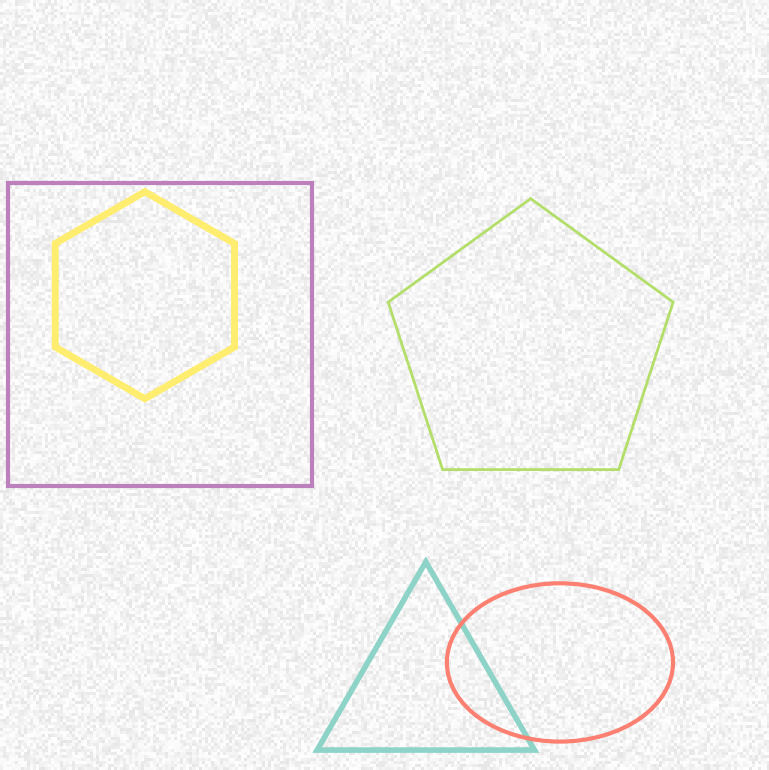[{"shape": "triangle", "thickness": 2, "radius": 0.81, "center": [0.553, 0.107]}, {"shape": "oval", "thickness": 1.5, "radius": 0.73, "center": [0.727, 0.14]}, {"shape": "pentagon", "thickness": 1, "radius": 0.97, "center": [0.689, 0.548]}, {"shape": "square", "thickness": 1.5, "radius": 0.99, "center": [0.208, 0.566]}, {"shape": "hexagon", "thickness": 2.5, "radius": 0.67, "center": [0.188, 0.617]}]